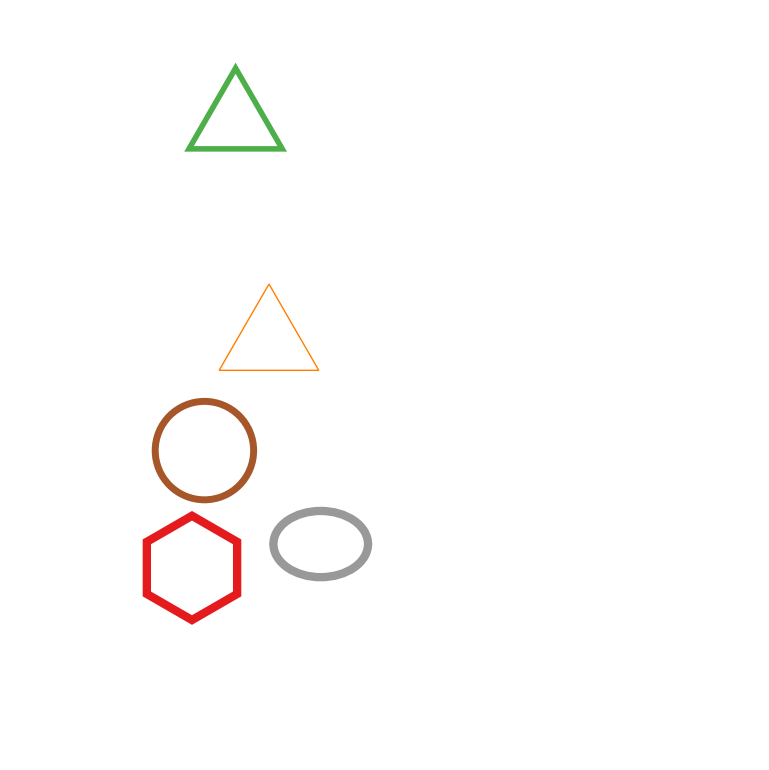[{"shape": "hexagon", "thickness": 3, "radius": 0.34, "center": [0.249, 0.262]}, {"shape": "triangle", "thickness": 2, "radius": 0.35, "center": [0.306, 0.842]}, {"shape": "triangle", "thickness": 0.5, "radius": 0.37, "center": [0.349, 0.556]}, {"shape": "circle", "thickness": 2.5, "radius": 0.32, "center": [0.265, 0.415]}, {"shape": "oval", "thickness": 3, "radius": 0.31, "center": [0.417, 0.293]}]